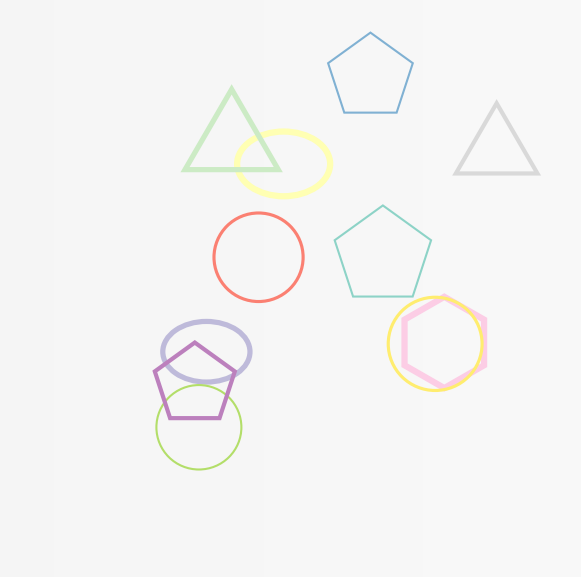[{"shape": "pentagon", "thickness": 1, "radius": 0.44, "center": [0.659, 0.556]}, {"shape": "oval", "thickness": 3, "radius": 0.4, "center": [0.488, 0.715]}, {"shape": "oval", "thickness": 2.5, "radius": 0.37, "center": [0.355, 0.39]}, {"shape": "circle", "thickness": 1.5, "radius": 0.38, "center": [0.445, 0.554]}, {"shape": "pentagon", "thickness": 1, "radius": 0.38, "center": [0.637, 0.866]}, {"shape": "circle", "thickness": 1, "radius": 0.37, "center": [0.342, 0.259]}, {"shape": "hexagon", "thickness": 3, "radius": 0.4, "center": [0.764, 0.406]}, {"shape": "triangle", "thickness": 2, "radius": 0.41, "center": [0.854, 0.739]}, {"shape": "pentagon", "thickness": 2, "radius": 0.36, "center": [0.335, 0.334]}, {"shape": "triangle", "thickness": 2.5, "radius": 0.46, "center": [0.399, 0.752]}, {"shape": "circle", "thickness": 1.5, "radius": 0.4, "center": [0.749, 0.404]}]